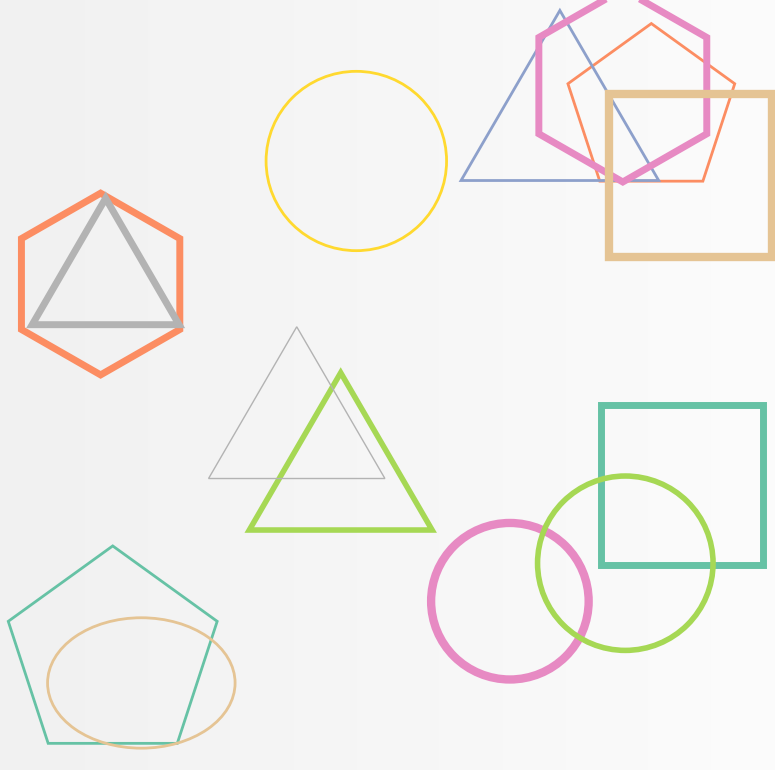[{"shape": "pentagon", "thickness": 1, "radius": 0.71, "center": [0.145, 0.149]}, {"shape": "square", "thickness": 2.5, "radius": 0.52, "center": [0.88, 0.37]}, {"shape": "pentagon", "thickness": 1, "radius": 0.57, "center": [0.84, 0.856]}, {"shape": "hexagon", "thickness": 2.5, "radius": 0.59, "center": [0.13, 0.631]}, {"shape": "triangle", "thickness": 1, "radius": 0.74, "center": [0.722, 0.839]}, {"shape": "hexagon", "thickness": 2.5, "radius": 0.63, "center": [0.804, 0.889]}, {"shape": "circle", "thickness": 3, "radius": 0.51, "center": [0.658, 0.219]}, {"shape": "circle", "thickness": 2, "radius": 0.57, "center": [0.807, 0.269]}, {"shape": "triangle", "thickness": 2, "radius": 0.68, "center": [0.44, 0.38]}, {"shape": "circle", "thickness": 1, "radius": 0.58, "center": [0.46, 0.791]}, {"shape": "oval", "thickness": 1, "radius": 0.6, "center": [0.182, 0.113]}, {"shape": "square", "thickness": 3, "radius": 0.53, "center": [0.891, 0.772]}, {"shape": "triangle", "thickness": 2.5, "radius": 0.55, "center": [0.136, 0.633]}, {"shape": "triangle", "thickness": 0.5, "radius": 0.66, "center": [0.383, 0.444]}]